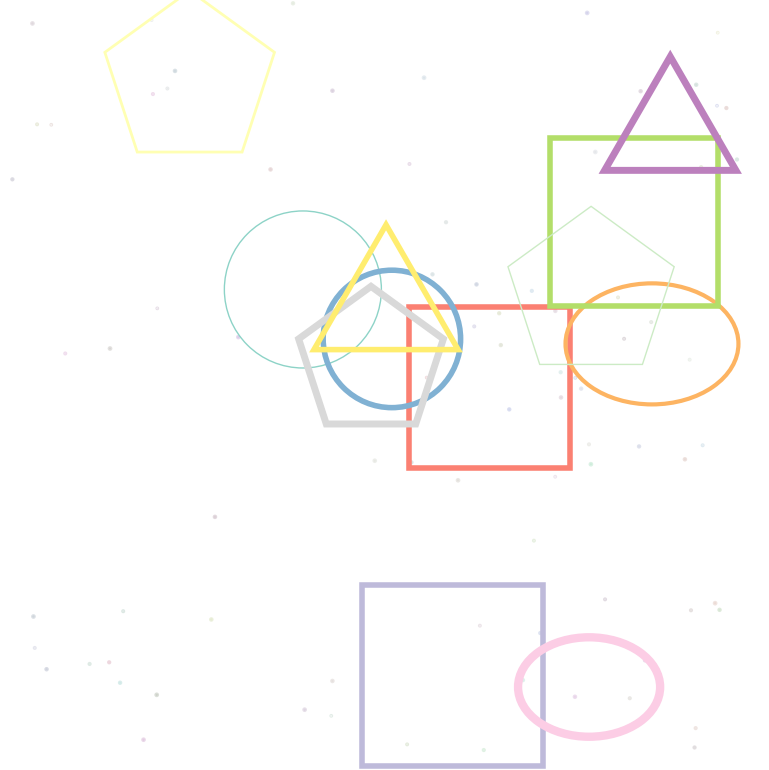[{"shape": "circle", "thickness": 0.5, "radius": 0.51, "center": [0.393, 0.624]}, {"shape": "pentagon", "thickness": 1, "radius": 0.58, "center": [0.246, 0.896]}, {"shape": "square", "thickness": 2, "radius": 0.59, "center": [0.588, 0.123]}, {"shape": "square", "thickness": 2, "radius": 0.52, "center": [0.636, 0.497]}, {"shape": "circle", "thickness": 2, "radius": 0.45, "center": [0.509, 0.56]}, {"shape": "oval", "thickness": 1.5, "radius": 0.56, "center": [0.847, 0.553]}, {"shape": "square", "thickness": 2, "radius": 0.54, "center": [0.824, 0.712]}, {"shape": "oval", "thickness": 3, "radius": 0.46, "center": [0.765, 0.108]}, {"shape": "pentagon", "thickness": 2.5, "radius": 0.49, "center": [0.482, 0.529]}, {"shape": "triangle", "thickness": 2.5, "radius": 0.49, "center": [0.87, 0.828]}, {"shape": "pentagon", "thickness": 0.5, "radius": 0.57, "center": [0.768, 0.619]}, {"shape": "triangle", "thickness": 2, "radius": 0.54, "center": [0.501, 0.6]}]